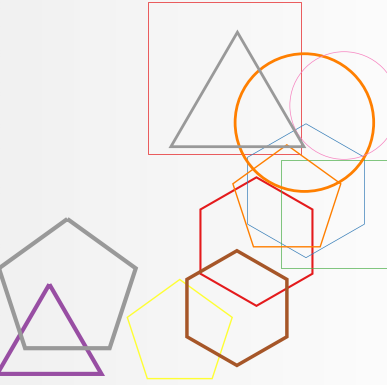[{"shape": "hexagon", "thickness": 1.5, "radius": 0.83, "center": [0.662, 0.372]}, {"shape": "square", "thickness": 0.5, "radius": 0.99, "center": [0.58, 0.798]}, {"shape": "hexagon", "thickness": 0.5, "radius": 0.87, "center": [0.79, 0.505]}, {"shape": "square", "thickness": 0.5, "radius": 0.7, "center": [0.865, 0.444]}, {"shape": "triangle", "thickness": 3, "radius": 0.78, "center": [0.127, 0.106]}, {"shape": "circle", "thickness": 2, "radius": 0.89, "center": [0.786, 0.682]}, {"shape": "pentagon", "thickness": 1, "radius": 0.73, "center": [0.74, 0.477]}, {"shape": "pentagon", "thickness": 1, "radius": 0.71, "center": [0.464, 0.132]}, {"shape": "hexagon", "thickness": 2.5, "radius": 0.74, "center": [0.611, 0.2]}, {"shape": "circle", "thickness": 0.5, "radius": 0.7, "center": [0.888, 0.726]}, {"shape": "triangle", "thickness": 2, "radius": 0.99, "center": [0.613, 0.718]}, {"shape": "pentagon", "thickness": 3, "radius": 0.93, "center": [0.174, 0.246]}]